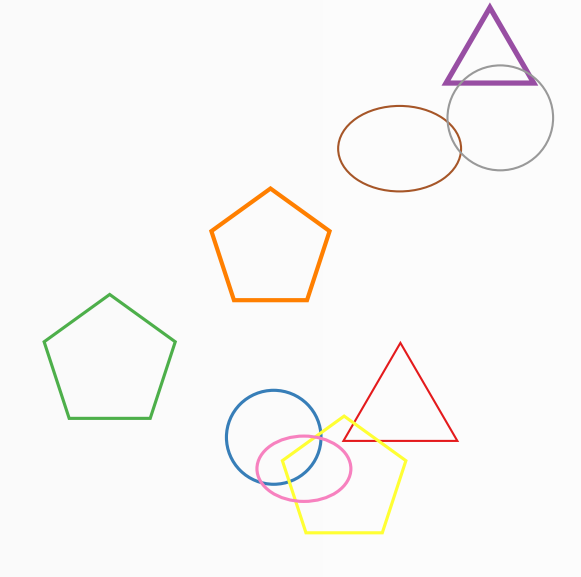[{"shape": "triangle", "thickness": 1, "radius": 0.57, "center": [0.689, 0.292]}, {"shape": "circle", "thickness": 1.5, "radius": 0.41, "center": [0.471, 0.242]}, {"shape": "pentagon", "thickness": 1.5, "radius": 0.59, "center": [0.189, 0.371]}, {"shape": "triangle", "thickness": 2.5, "radius": 0.44, "center": [0.843, 0.899]}, {"shape": "pentagon", "thickness": 2, "radius": 0.53, "center": [0.465, 0.566]}, {"shape": "pentagon", "thickness": 1.5, "radius": 0.56, "center": [0.592, 0.167]}, {"shape": "oval", "thickness": 1, "radius": 0.53, "center": [0.688, 0.742]}, {"shape": "oval", "thickness": 1.5, "radius": 0.4, "center": [0.523, 0.187]}, {"shape": "circle", "thickness": 1, "radius": 0.45, "center": [0.861, 0.795]}]